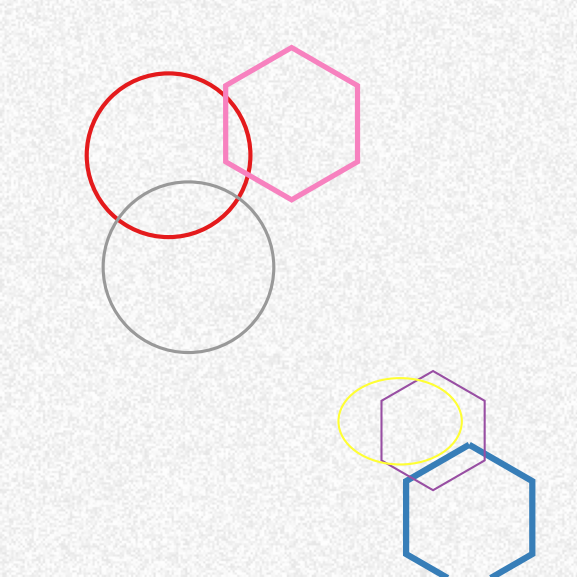[{"shape": "circle", "thickness": 2, "radius": 0.71, "center": [0.292, 0.73]}, {"shape": "hexagon", "thickness": 3, "radius": 0.63, "center": [0.812, 0.103]}, {"shape": "hexagon", "thickness": 1, "radius": 0.52, "center": [0.75, 0.253]}, {"shape": "oval", "thickness": 1, "radius": 0.53, "center": [0.693, 0.27]}, {"shape": "hexagon", "thickness": 2.5, "radius": 0.66, "center": [0.505, 0.785]}, {"shape": "circle", "thickness": 1.5, "radius": 0.74, "center": [0.326, 0.536]}]